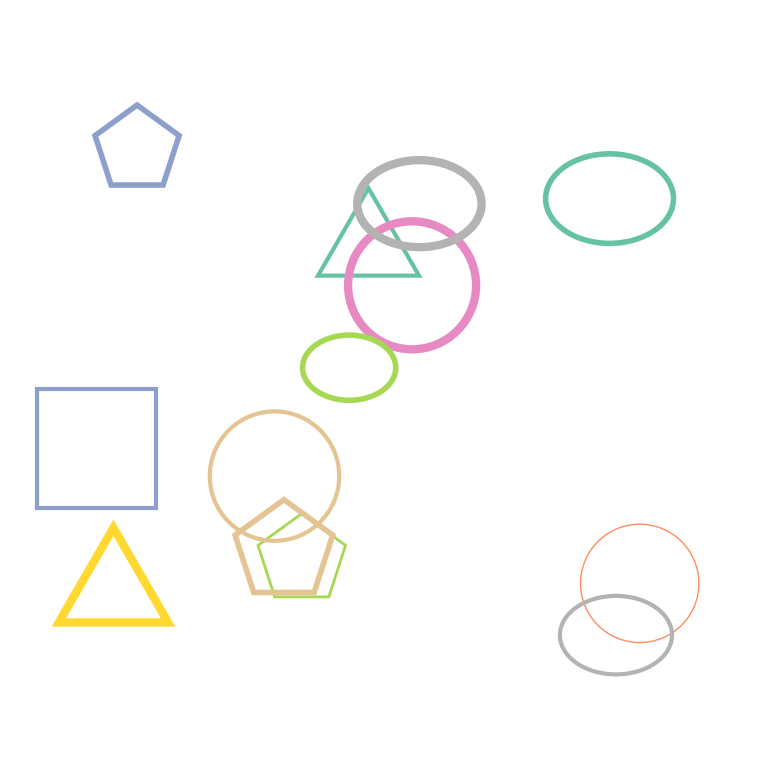[{"shape": "oval", "thickness": 2, "radius": 0.42, "center": [0.792, 0.742]}, {"shape": "triangle", "thickness": 1.5, "radius": 0.38, "center": [0.479, 0.68]}, {"shape": "circle", "thickness": 0.5, "radius": 0.38, "center": [0.831, 0.242]}, {"shape": "pentagon", "thickness": 2, "radius": 0.29, "center": [0.178, 0.806]}, {"shape": "square", "thickness": 1.5, "radius": 0.39, "center": [0.125, 0.417]}, {"shape": "circle", "thickness": 3, "radius": 0.42, "center": [0.535, 0.629]}, {"shape": "pentagon", "thickness": 1, "radius": 0.3, "center": [0.392, 0.273]}, {"shape": "oval", "thickness": 2, "radius": 0.3, "center": [0.453, 0.522]}, {"shape": "triangle", "thickness": 3, "radius": 0.41, "center": [0.147, 0.233]}, {"shape": "circle", "thickness": 1.5, "radius": 0.42, "center": [0.356, 0.382]}, {"shape": "pentagon", "thickness": 2, "radius": 0.33, "center": [0.369, 0.284]}, {"shape": "oval", "thickness": 3, "radius": 0.4, "center": [0.545, 0.736]}, {"shape": "oval", "thickness": 1.5, "radius": 0.36, "center": [0.8, 0.175]}]